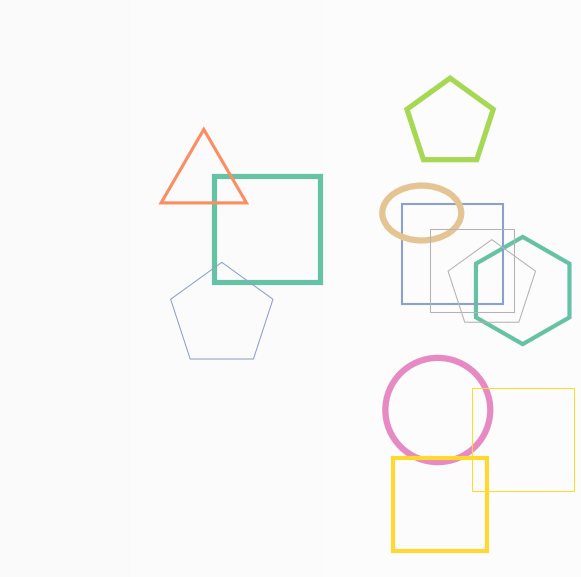[{"shape": "square", "thickness": 2.5, "radius": 0.46, "center": [0.459, 0.603]}, {"shape": "hexagon", "thickness": 2, "radius": 0.46, "center": [0.899, 0.496]}, {"shape": "triangle", "thickness": 1.5, "radius": 0.42, "center": [0.351, 0.69]}, {"shape": "square", "thickness": 1, "radius": 0.43, "center": [0.779, 0.559]}, {"shape": "pentagon", "thickness": 0.5, "radius": 0.46, "center": [0.382, 0.452]}, {"shape": "circle", "thickness": 3, "radius": 0.45, "center": [0.753, 0.289]}, {"shape": "pentagon", "thickness": 2.5, "radius": 0.39, "center": [0.774, 0.786]}, {"shape": "square", "thickness": 0.5, "radius": 0.44, "center": [0.9, 0.238]}, {"shape": "square", "thickness": 2, "radius": 0.4, "center": [0.757, 0.125]}, {"shape": "oval", "thickness": 3, "radius": 0.34, "center": [0.726, 0.63]}, {"shape": "pentagon", "thickness": 0.5, "radius": 0.4, "center": [0.846, 0.505]}, {"shape": "square", "thickness": 0.5, "radius": 0.36, "center": [0.812, 0.531]}]